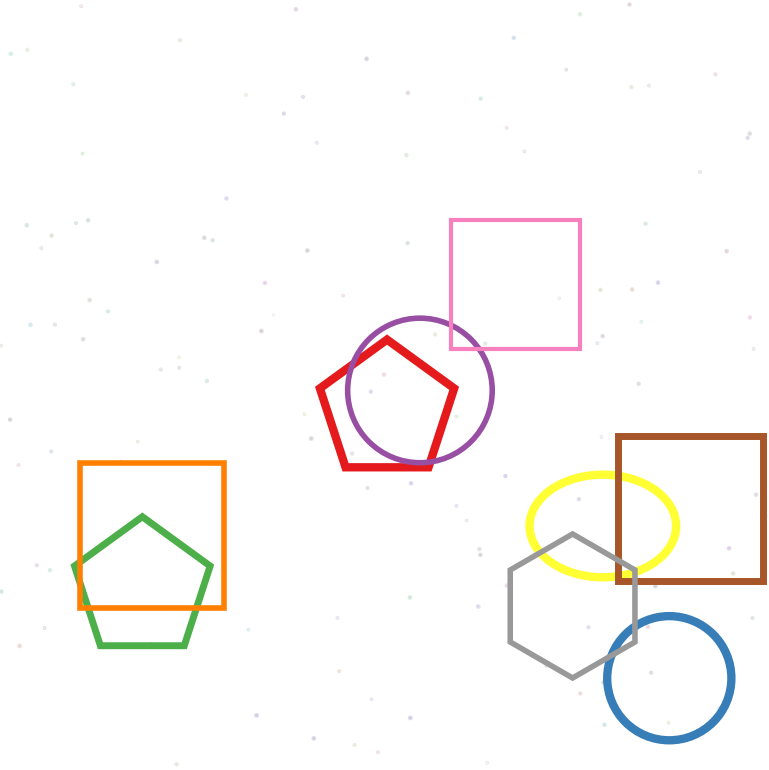[{"shape": "pentagon", "thickness": 3, "radius": 0.46, "center": [0.503, 0.467]}, {"shape": "circle", "thickness": 3, "radius": 0.4, "center": [0.869, 0.119]}, {"shape": "pentagon", "thickness": 2.5, "radius": 0.46, "center": [0.185, 0.236]}, {"shape": "circle", "thickness": 2, "radius": 0.47, "center": [0.545, 0.493]}, {"shape": "square", "thickness": 2, "radius": 0.47, "center": [0.197, 0.305]}, {"shape": "oval", "thickness": 3, "radius": 0.48, "center": [0.783, 0.317]}, {"shape": "square", "thickness": 2.5, "radius": 0.47, "center": [0.897, 0.34]}, {"shape": "square", "thickness": 1.5, "radius": 0.42, "center": [0.67, 0.63]}, {"shape": "hexagon", "thickness": 2, "radius": 0.47, "center": [0.744, 0.213]}]